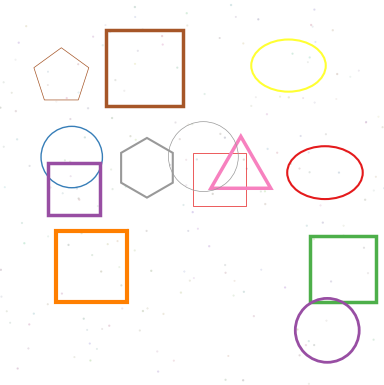[{"shape": "square", "thickness": 0.5, "radius": 0.35, "center": [0.569, 0.533]}, {"shape": "oval", "thickness": 1.5, "radius": 0.49, "center": [0.844, 0.552]}, {"shape": "circle", "thickness": 1, "radius": 0.4, "center": [0.186, 0.592]}, {"shape": "square", "thickness": 2.5, "radius": 0.43, "center": [0.892, 0.301]}, {"shape": "square", "thickness": 2.5, "radius": 0.34, "center": [0.192, 0.509]}, {"shape": "circle", "thickness": 2, "radius": 0.42, "center": [0.85, 0.142]}, {"shape": "square", "thickness": 3, "radius": 0.46, "center": [0.238, 0.307]}, {"shape": "oval", "thickness": 1.5, "radius": 0.48, "center": [0.749, 0.83]}, {"shape": "square", "thickness": 2.5, "radius": 0.5, "center": [0.376, 0.823]}, {"shape": "pentagon", "thickness": 0.5, "radius": 0.37, "center": [0.159, 0.801]}, {"shape": "triangle", "thickness": 2.5, "radius": 0.45, "center": [0.626, 0.556]}, {"shape": "circle", "thickness": 0.5, "radius": 0.45, "center": [0.528, 0.593]}, {"shape": "hexagon", "thickness": 1.5, "radius": 0.39, "center": [0.382, 0.564]}]